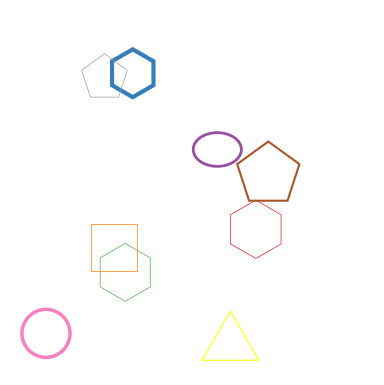[{"shape": "hexagon", "thickness": 0.5, "radius": 0.38, "center": [0.664, 0.404]}, {"shape": "hexagon", "thickness": 3, "radius": 0.31, "center": [0.345, 0.81]}, {"shape": "hexagon", "thickness": 0.5, "radius": 0.38, "center": [0.325, 0.293]}, {"shape": "oval", "thickness": 2, "radius": 0.31, "center": [0.564, 0.612]}, {"shape": "square", "thickness": 0.5, "radius": 0.3, "center": [0.296, 0.357]}, {"shape": "triangle", "thickness": 1, "radius": 0.43, "center": [0.598, 0.107]}, {"shape": "pentagon", "thickness": 1.5, "radius": 0.42, "center": [0.697, 0.547]}, {"shape": "circle", "thickness": 2.5, "radius": 0.31, "center": [0.119, 0.134]}, {"shape": "pentagon", "thickness": 0.5, "radius": 0.31, "center": [0.271, 0.798]}]